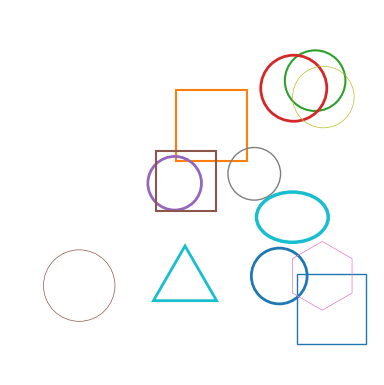[{"shape": "circle", "thickness": 2, "radius": 0.36, "center": [0.725, 0.283]}, {"shape": "square", "thickness": 1, "radius": 0.45, "center": [0.861, 0.197]}, {"shape": "square", "thickness": 1.5, "radius": 0.46, "center": [0.549, 0.675]}, {"shape": "circle", "thickness": 1.5, "radius": 0.39, "center": [0.818, 0.79]}, {"shape": "circle", "thickness": 2, "radius": 0.43, "center": [0.763, 0.771]}, {"shape": "circle", "thickness": 2, "radius": 0.35, "center": [0.454, 0.524]}, {"shape": "square", "thickness": 1.5, "radius": 0.39, "center": [0.484, 0.529]}, {"shape": "circle", "thickness": 0.5, "radius": 0.46, "center": [0.206, 0.258]}, {"shape": "hexagon", "thickness": 0.5, "radius": 0.45, "center": [0.837, 0.284]}, {"shape": "circle", "thickness": 1, "radius": 0.34, "center": [0.66, 0.549]}, {"shape": "circle", "thickness": 0.5, "radius": 0.4, "center": [0.84, 0.748]}, {"shape": "triangle", "thickness": 2, "radius": 0.47, "center": [0.481, 0.266]}, {"shape": "oval", "thickness": 2.5, "radius": 0.47, "center": [0.759, 0.436]}]